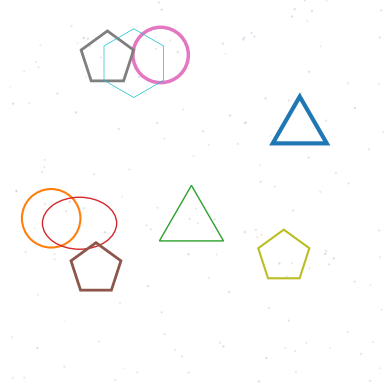[{"shape": "triangle", "thickness": 3, "radius": 0.41, "center": [0.779, 0.668]}, {"shape": "circle", "thickness": 1.5, "radius": 0.38, "center": [0.133, 0.433]}, {"shape": "triangle", "thickness": 1, "radius": 0.48, "center": [0.497, 0.422]}, {"shape": "oval", "thickness": 1, "radius": 0.48, "center": [0.207, 0.42]}, {"shape": "pentagon", "thickness": 2, "radius": 0.34, "center": [0.249, 0.302]}, {"shape": "circle", "thickness": 2.5, "radius": 0.36, "center": [0.417, 0.857]}, {"shape": "pentagon", "thickness": 2, "radius": 0.36, "center": [0.279, 0.848]}, {"shape": "pentagon", "thickness": 1.5, "radius": 0.35, "center": [0.737, 0.334]}, {"shape": "hexagon", "thickness": 0.5, "radius": 0.45, "center": [0.347, 0.836]}]